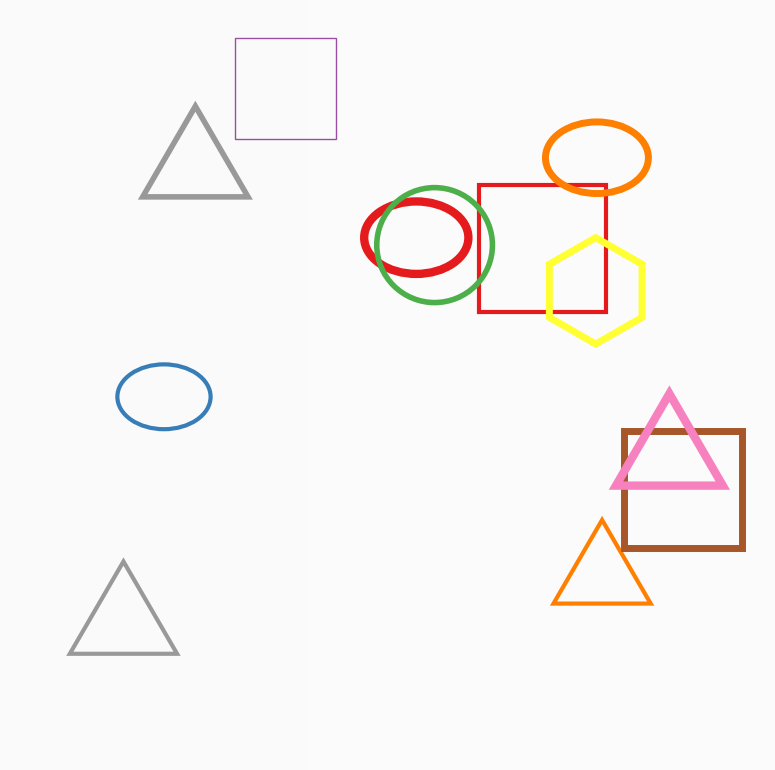[{"shape": "oval", "thickness": 3, "radius": 0.34, "center": [0.537, 0.691]}, {"shape": "square", "thickness": 1.5, "radius": 0.41, "center": [0.7, 0.678]}, {"shape": "oval", "thickness": 1.5, "radius": 0.3, "center": [0.212, 0.485]}, {"shape": "circle", "thickness": 2, "radius": 0.37, "center": [0.561, 0.682]}, {"shape": "square", "thickness": 0.5, "radius": 0.33, "center": [0.368, 0.885]}, {"shape": "oval", "thickness": 2.5, "radius": 0.33, "center": [0.77, 0.795]}, {"shape": "triangle", "thickness": 1.5, "radius": 0.36, "center": [0.777, 0.252]}, {"shape": "hexagon", "thickness": 2.5, "radius": 0.35, "center": [0.769, 0.622]}, {"shape": "square", "thickness": 2.5, "radius": 0.38, "center": [0.882, 0.364]}, {"shape": "triangle", "thickness": 3, "radius": 0.4, "center": [0.864, 0.409]}, {"shape": "triangle", "thickness": 2, "radius": 0.39, "center": [0.252, 0.784]}, {"shape": "triangle", "thickness": 1.5, "radius": 0.4, "center": [0.159, 0.191]}]